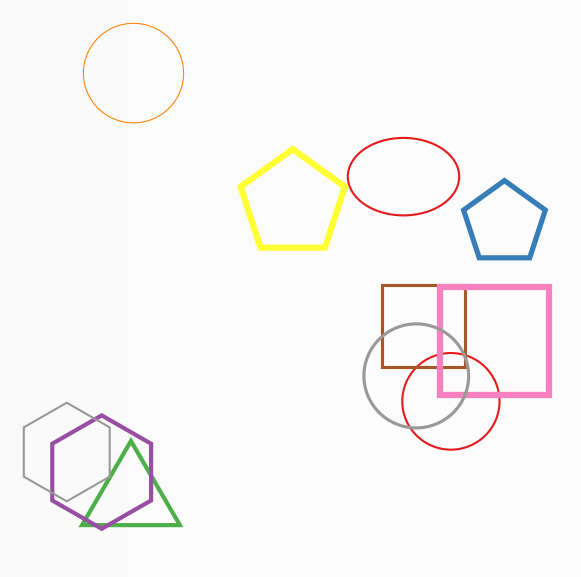[{"shape": "oval", "thickness": 1, "radius": 0.48, "center": [0.694, 0.693]}, {"shape": "circle", "thickness": 1, "radius": 0.42, "center": [0.776, 0.304]}, {"shape": "pentagon", "thickness": 2.5, "radius": 0.37, "center": [0.868, 0.612]}, {"shape": "triangle", "thickness": 2, "radius": 0.49, "center": [0.225, 0.138]}, {"shape": "hexagon", "thickness": 2, "radius": 0.49, "center": [0.175, 0.182]}, {"shape": "circle", "thickness": 0.5, "radius": 0.43, "center": [0.23, 0.873]}, {"shape": "pentagon", "thickness": 3, "radius": 0.47, "center": [0.504, 0.647]}, {"shape": "square", "thickness": 1.5, "radius": 0.36, "center": [0.729, 0.435]}, {"shape": "square", "thickness": 3, "radius": 0.47, "center": [0.851, 0.408]}, {"shape": "hexagon", "thickness": 1, "radius": 0.43, "center": [0.115, 0.216]}, {"shape": "circle", "thickness": 1.5, "radius": 0.45, "center": [0.716, 0.348]}]